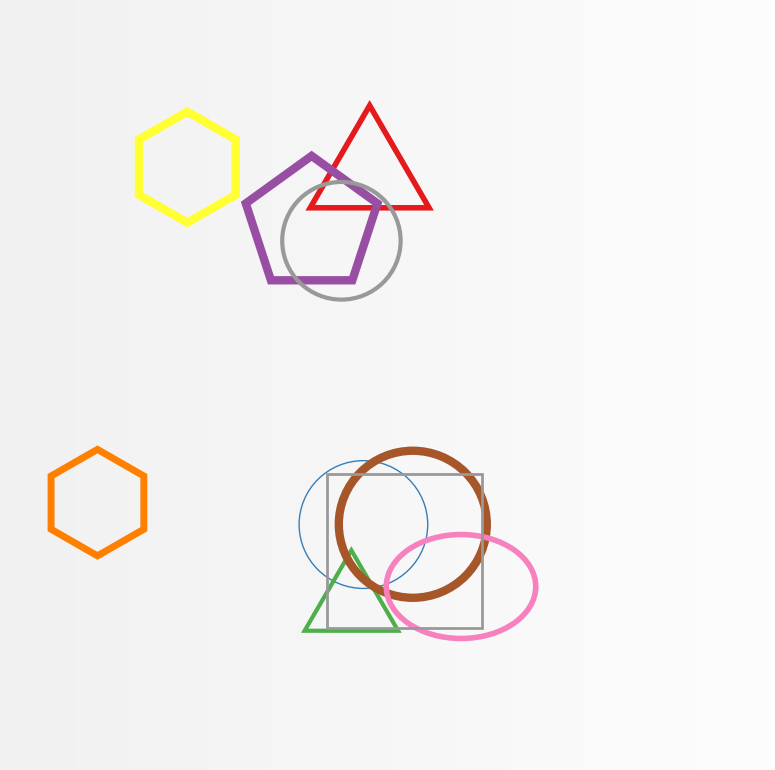[{"shape": "triangle", "thickness": 2, "radius": 0.44, "center": [0.477, 0.774]}, {"shape": "circle", "thickness": 0.5, "radius": 0.41, "center": [0.469, 0.319]}, {"shape": "triangle", "thickness": 1.5, "radius": 0.35, "center": [0.453, 0.216]}, {"shape": "pentagon", "thickness": 3, "radius": 0.45, "center": [0.402, 0.708]}, {"shape": "hexagon", "thickness": 2.5, "radius": 0.35, "center": [0.126, 0.347]}, {"shape": "hexagon", "thickness": 3, "radius": 0.36, "center": [0.242, 0.783]}, {"shape": "circle", "thickness": 3, "radius": 0.48, "center": [0.533, 0.319]}, {"shape": "oval", "thickness": 2, "radius": 0.48, "center": [0.595, 0.238]}, {"shape": "square", "thickness": 1, "radius": 0.5, "center": [0.522, 0.285]}, {"shape": "circle", "thickness": 1.5, "radius": 0.38, "center": [0.441, 0.687]}]